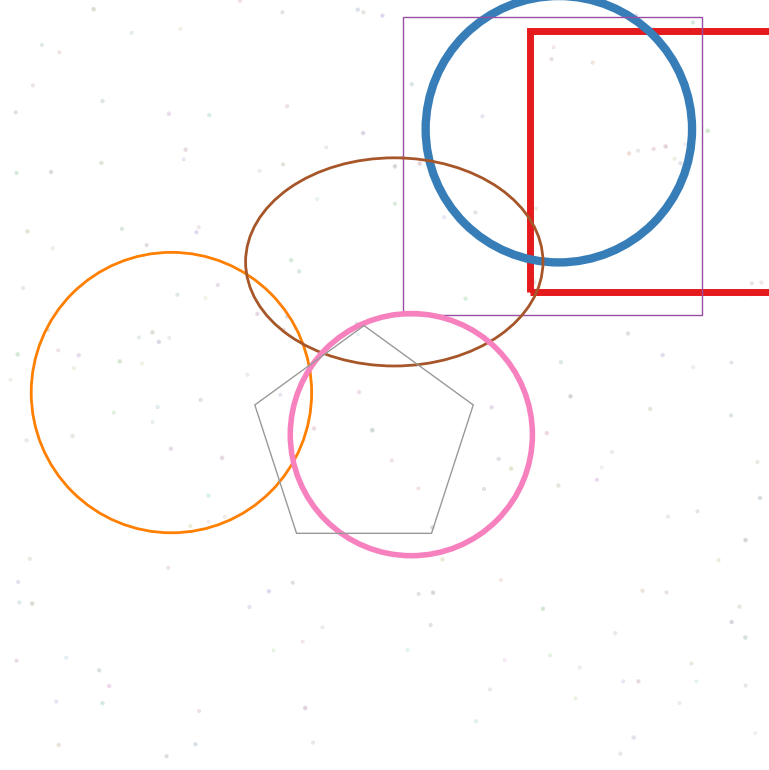[{"shape": "square", "thickness": 2.5, "radius": 0.85, "center": [0.857, 0.79]}, {"shape": "circle", "thickness": 3, "radius": 0.86, "center": [0.726, 0.832]}, {"shape": "square", "thickness": 0.5, "radius": 0.97, "center": [0.718, 0.784]}, {"shape": "circle", "thickness": 1, "radius": 0.91, "center": [0.223, 0.49]}, {"shape": "oval", "thickness": 1, "radius": 0.97, "center": [0.512, 0.66]}, {"shape": "circle", "thickness": 2, "radius": 0.79, "center": [0.534, 0.436]}, {"shape": "pentagon", "thickness": 0.5, "radius": 0.75, "center": [0.473, 0.428]}]